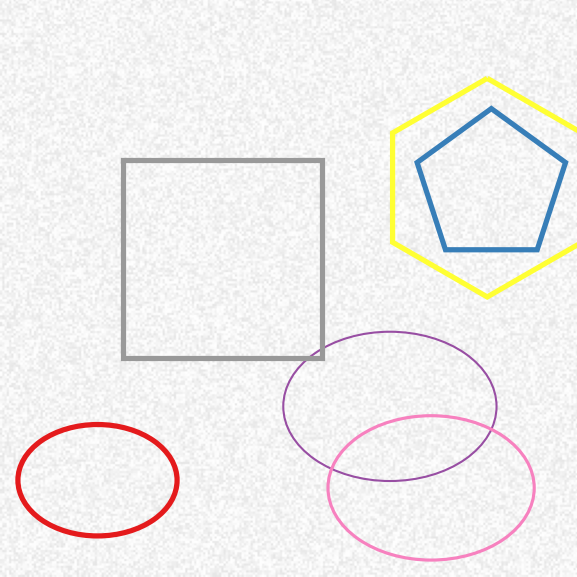[{"shape": "oval", "thickness": 2.5, "radius": 0.69, "center": [0.169, 0.168]}, {"shape": "pentagon", "thickness": 2.5, "radius": 0.68, "center": [0.851, 0.676]}, {"shape": "oval", "thickness": 1, "radius": 0.92, "center": [0.675, 0.295]}, {"shape": "hexagon", "thickness": 2.5, "radius": 0.95, "center": [0.844, 0.674]}, {"shape": "oval", "thickness": 1.5, "radius": 0.89, "center": [0.747, 0.154]}, {"shape": "square", "thickness": 2.5, "radius": 0.86, "center": [0.385, 0.551]}]